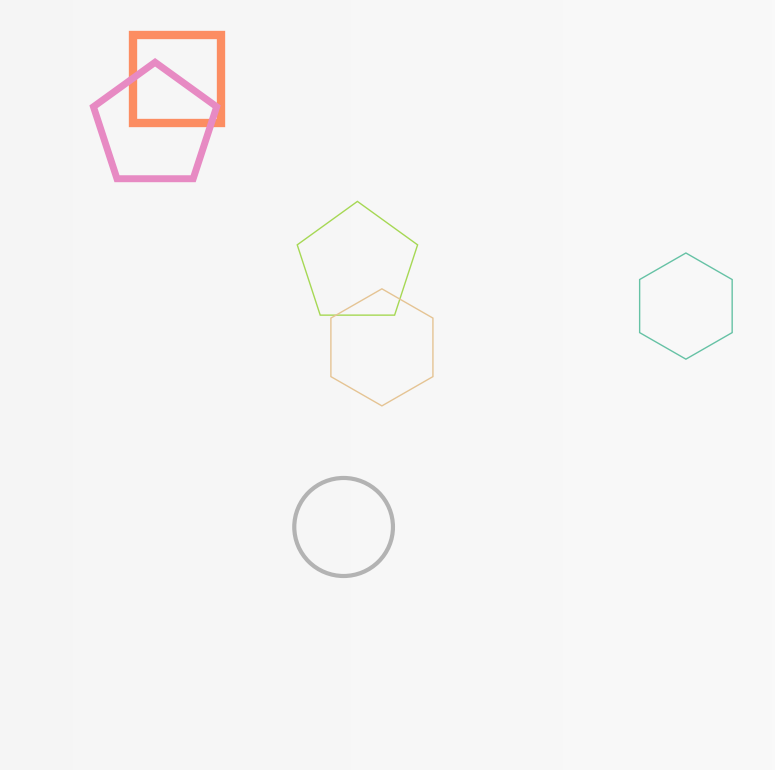[{"shape": "hexagon", "thickness": 0.5, "radius": 0.34, "center": [0.885, 0.602]}, {"shape": "square", "thickness": 3, "radius": 0.29, "center": [0.228, 0.897]}, {"shape": "pentagon", "thickness": 2.5, "radius": 0.42, "center": [0.2, 0.836]}, {"shape": "pentagon", "thickness": 0.5, "radius": 0.41, "center": [0.461, 0.657]}, {"shape": "hexagon", "thickness": 0.5, "radius": 0.38, "center": [0.493, 0.549]}, {"shape": "circle", "thickness": 1.5, "radius": 0.32, "center": [0.443, 0.316]}]